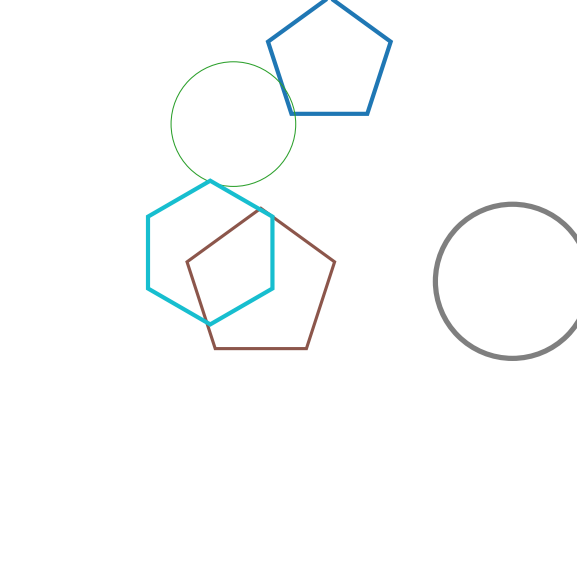[{"shape": "pentagon", "thickness": 2, "radius": 0.56, "center": [0.57, 0.892]}, {"shape": "circle", "thickness": 0.5, "radius": 0.54, "center": [0.404, 0.784]}, {"shape": "pentagon", "thickness": 1.5, "radius": 0.67, "center": [0.452, 0.504]}, {"shape": "circle", "thickness": 2.5, "radius": 0.67, "center": [0.887, 0.512]}, {"shape": "hexagon", "thickness": 2, "radius": 0.62, "center": [0.364, 0.562]}]